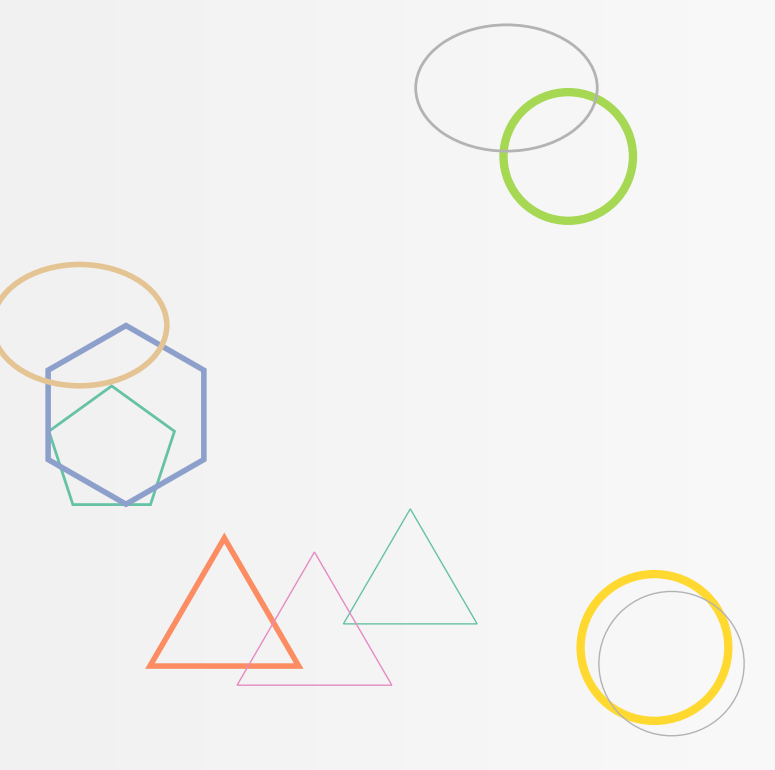[{"shape": "triangle", "thickness": 0.5, "radius": 0.5, "center": [0.529, 0.24]}, {"shape": "pentagon", "thickness": 1, "radius": 0.43, "center": [0.144, 0.414]}, {"shape": "triangle", "thickness": 2, "radius": 0.55, "center": [0.289, 0.19]}, {"shape": "hexagon", "thickness": 2, "radius": 0.58, "center": [0.163, 0.461]}, {"shape": "triangle", "thickness": 0.5, "radius": 0.58, "center": [0.406, 0.168]}, {"shape": "circle", "thickness": 3, "radius": 0.42, "center": [0.733, 0.797]}, {"shape": "circle", "thickness": 3, "radius": 0.48, "center": [0.844, 0.159]}, {"shape": "oval", "thickness": 2, "radius": 0.56, "center": [0.103, 0.578]}, {"shape": "oval", "thickness": 1, "radius": 0.59, "center": [0.654, 0.886]}, {"shape": "circle", "thickness": 0.5, "radius": 0.47, "center": [0.866, 0.138]}]